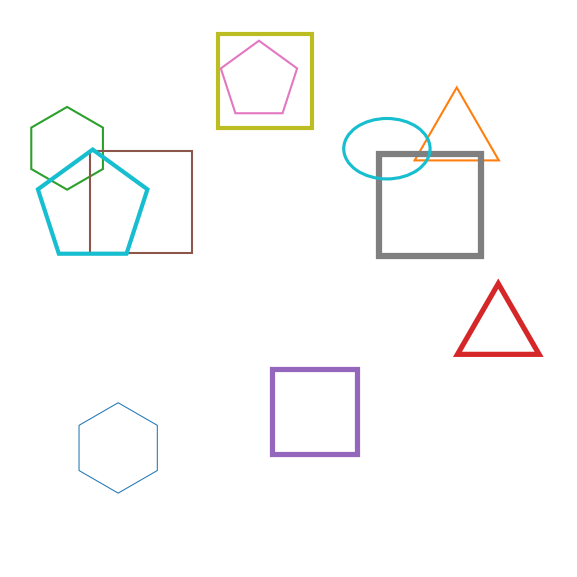[{"shape": "hexagon", "thickness": 0.5, "radius": 0.39, "center": [0.205, 0.224]}, {"shape": "triangle", "thickness": 1, "radius": 0.42, "center": [0.791, 0.763]}, {"shape": "hexagon", "thickness": 1, "radius": 0.36, "center": [0.116, 0.742]}, {"shape": "triangle", "thickness": 2.5, "radius": 0.41, "center": [0.863, 0.426]}, {"shape": "square", "thickness": 2.5, "radius": 0.37, "center": [0.544, 0.287]}, {"shape": "square", "thickness": 1, "radius": 0.44, "center": [0.245, 0.65]}, {"shape": "pentagon", "thickness": 1, "radius": 0.35, "center": [0.448, 0.859]}, {"shape": "square", "thickness": 3, "radius": 0.44, "center": [0.745, 0.644]}, {"shape": "square", "thickness": 2, "radius": 0.41, "center": [0.458, 0.859]}, {"shape": "oval", "thickness": 1.5, "radius": 0.37, "center": [0.67, 0.742]}, {"shape": "pentagon", "thickness": 2, "radius": 0.5, "center": [0.16, 0.64]}]